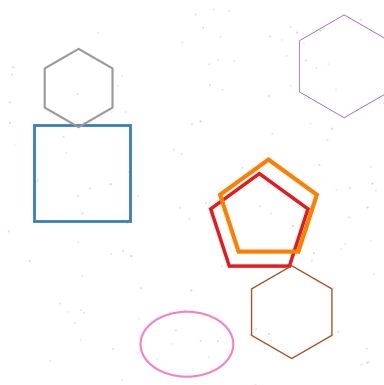[{"shape": "pentagon", "thickness": 2.5, "radius": 0.66, "center": [0.674, 0.416]}, {"shape": "square", "thickness": 2, "radius": 0.63, "center": [0.213, 0.55]}, {"shape": "hexagon", "thickness": 0.5, "radius": 0.67, "center": [0.894, 0.828]}, {"shape": "pentagon", "thickness": 3, "radius": 0.66, "center": [0.697, 0.453]}, {"shape": "hexagon", "thickness": 1, "radius": 0.6, "center": [0.758, 0.189]}, {"shape": "oval", "thickness": 1.5, "radius": 0.6, "center": [0.485, 0.106]}, {"shape": "hexagon", "thickness": 1.5, "radius": 0.51, "center": [0.204, 0.771]}]